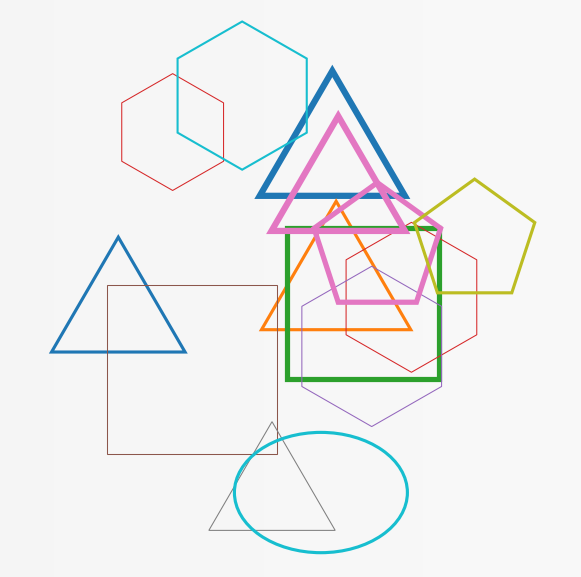[{"shape": "triangle", "thickness": 1.5, "radius": 0.66, "center": [0.204, 0.456]}, {"shape": "triangle", "thickness": 3, "radius": 0.72, "center": [0.572, 0.732]}, {"shape": "triangle", "thickness": 1.5, "radius": 0.74, "center": [0.578, 0.502]}, {"shape": "square", "thickness": 2.5, "radius": 0.66, "center": [0.625, 0.474]}, {"shape": "hexagon", "thickness": 0.5, "radius": 0.65, "center": [0.708, 0.484]}, {"shape": "hexagon", "thickness": 0.5, "radius": 0.51, "center": [0.297, 0.77]}, {"shape": "hexagon", "thickness": 0.5, "radius": 0.69, "center": [0.64, 0.399]}, {"shape": "square", "thickness": 0.5, "radius": 0.73, "center": [0.331, 0.359]}, {"shape": "triangle", "thickness": 3, "radius": 0.66, "center": [0.582, 0.666]}, {"shape": "pentagon", "thickness": 2.5, "radius": 0.57, "center": [0.649, 0.568]}, {"shape": "triangle", "thickness": 0.5, "radius": 0.63, "center": [0.468, 0.143]}, {"shape": "pentagon", "thickness": 1.5, "radius": 0.54, "center": [0.817, 0.58]}, {"shape": "oval", "thickness": 1.5, "radius": 0.74, "center": [0.552, 0.146]}, {"shape": "hexagon", "thickness": 1, "radius": 0.64, "center": [0.417, 0.834]}]